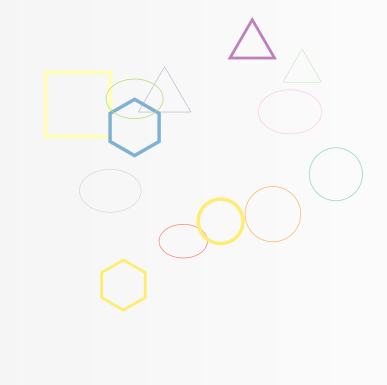[{"shape": "circle", "thickness": 0.5, "radius": 0.34, "center": [0.867, 0.547]}, {"shape": "square", "thickness": 2.5, "radius": 0.42, "center": [0.199, 0.73]}, {"shape": "triangle", "thickness": 0.5, "radius": 0.39, "center": [0.425, 0.748]}, {"shape": "oval", "thickness": 0.5, "radius": 0.31, "center": [0.473, 0.374]}, {"shape": "hexagon", "thickness": 2.5, "radius": 0.37, "center": [0.347, 0.669]}, {"shape": "circle", "thickness": 0.5, "radius": 0.36, "center": [0.704, 0.444]}, {"shape": "oval", "thickness": 0.5, "radius": 0.37, "center": [0.347, 0.743]}, {"shape": "oval", "thickness": 0.5, "radius": 0.41, "center": [0.748, 0.71]}, {"shape": "oval", "thickness": 0.5, "radius": 0.4, "center": [0.285, 0.504]}, {"shape": "triangle", "thickness": 2, "radius": 0.33, "center": [0.651, 0.882]}, {"shape": "triangle", "thickness": 0.5, "radius": 0.29, "center": [0.78, 0.815]}, {"shape": "hexagon", "thickness": 2, "radius": 0.32, "center": [0.319, 0.26]}, {"shape": "circle", "thickness": 2.5, "radius": 0.29, "center": [0.569, 0.425]}]